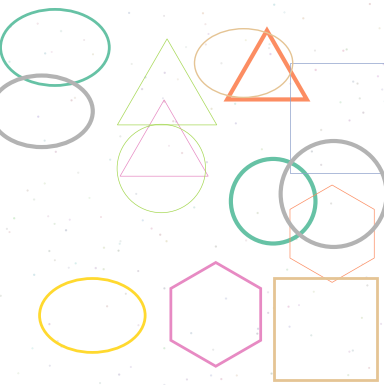[{"shape": "circle", "thickness": 3, "radius": 0.55, "center": [0.71, 0.477]}, {"shape": "oval", "thickness": 2, "radius": 0.71, "center": [0.143, 0.877]}, {"shape": "triangle", "thickness": 3, "radius": 0.6, "center": [0.693, 0.801]}, {"shape": "hexagon", "thickness": 0.5, "radius": 0.63, "center": [0.863, 0.393]}, {"shape": "square", "thickness": 0.5, "radius": 0.71, "center": [0.897, 0.694]}, {"shape": "triangle", "thickness": 0.5, "radius": 0.66, "center": [0.426, 0.608]}, {"shape": "hexagon", "thickness": 2, "radius": 0.67, "center": [0.56, 0.183]}, {"shape": "triangle", "thickness": 0.5, "radius": 0.75, "center": [0.434, 0.75]}, {"shape": "circle", "thickness": 0.5, "radius": 0.57, "center": [0.419, 0.562]}, {"shape": "oval", "thickness": 2, "radius": 0.69, "center": [0.24, 0.181]}, {"shape": "square", "thickness": 2, "radius": 0.67, "center": [0.845, 0.145]}, {"shape": "oval", "thickness": 1, "radius": 0.64, "center": [0.633, 0.836]}, {"shape": "circle", "thickness": 3, "radius": 0.69, "center": [0.867, 0.496]}, {"shape": "oval", "thickness": 3, "radius": 0.66, "center": [0.108, 0.711]}]